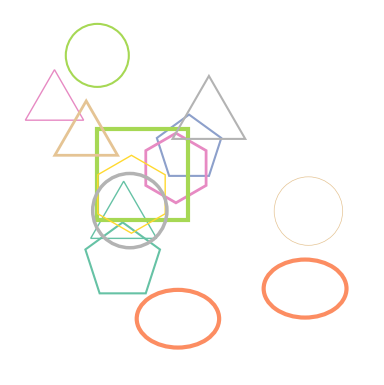[{"shape": "triangle", "thickness": 1, "radius": 0.49, "center": [0.321, 0.43]}, {"shape": "pentagon", "thickness": 1.5, "radius": 0.51, "center": [0.319, 0.321]}, {"shape": "oval", "thickness": 3, "radius": 0.54, "center": [0.462, 0.172]}, {"shape": "oval", "thickness": 3, "radius": 0.54, "center": [0.792, 0.25]}, {"shape": "pentagon", "thickness": 1.5, "radius": 0.44, "center": [0.491, 0.614]}, {"shape": "hexagon", "thickness": 2, "radius": 0.45, "center": [0.457, 0.564]}, {"shape": "triangle", "thickness": 1, "radius": 0.44, "center": [0.142, 0.732]}, {"shape": "square", "thickness": 3, "radius": 0.59, "center": [0.371, 0.548]}, {"shape": "circle", "thickness": 1.5, "radius": 0.41, "center": [0.253, 0.856]}, {"shape": "hexagon", "thickness": 1, "radius": 0.51, "center": [0.341, 0.495]}, {"shape": "triangle", "thickness": 2, "radius": 0.47, "center": [0.224, 0.644]}, {"shape": "circle", "thickness": 0.5, "radius": 0.44, "center": [0.801, 0.452]}, {"shape": "triangle", "thickness": 1.5, "radius": 0.55, "center": [0.543, 0.694]}, {"shape": "circle", "thickness": 2.5, "radius": 0.48, "center": [0.337, 0.453]}]